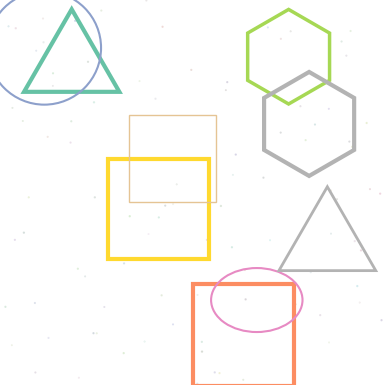[{"shape": "triangle", "thickness": 3, "radius": 0.71, "center": [0.186, 0.833]}, {"shape": "square", "thickness": 3, "radius": 0.66, "center": [0.632, 0.13]}, {"shape": "circle", "thickness": 1.5, "radius": 0.74, "center": [0.115, 0.876]}, {"shape": "oval", "thickness": 1.5, "radius": 0.59, "center": [0.667, 0.221]}, {"shape": "hexagon", "thickness": 2.5, "radius": 0.61, "center": [0.75, 0.853]}, {"shape": "square", "thickness": 3, "radius": 0.65, "center": [0.412, 0.457]}, {"shape": "square", "thickness": 1, "radius": 0.56, "center": [0.448, 0.589]}, {"shape": "triangle", "thickness": 2, "radius": 0.73, "center": [0.85, 0.37]}, {"shape": "hexagon", "thickness": 3, "radius": 0.68, "center": [0.803, 0.678]}]